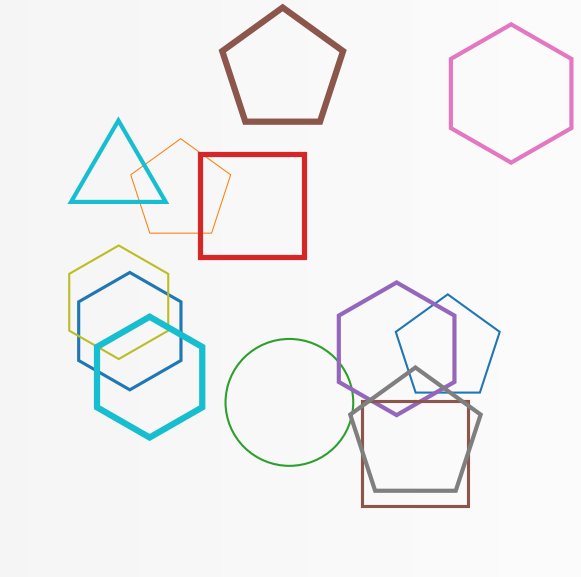[{"shape": "hexagon", "thickness": 1.5, "radius": 0.51, "center": [0.223, 0.426]}, {"shape": "pentagon", "thickness": 1, "radius": 0.47, "center": [0.77, 0.395]}, {"shape": "pentagon", "thickness": 0.5, "radius": 0.45, "center": [0.311, 0.669]}, {"shape": "circle", "thickness": 1, "radius": 0.55, "center": [0.498, 0.302]}, {"shape": "square", "thickness": 2.5, "radius": 0.45, "center": [0.433, 0.643]}, {"shape": "hexagon", "thickness": 2, "radius": 0.57, "center": [0.682, 0.395]}, {"shape": "square", "thickness": 1.5, "radius": 0.46, "center": [0.713, 0.213]}, {"shape": "pentagon", "thickness": 3, "radius": 0.55, "center": [0.486, 0.877]}, {"shape": "hexagon", "thickness": 2, "radius": 0.6, "center": [0.879, 0.837]}, {"shape": "pentagon", "thickness": 2, "radius": 0.59, "center": [0.715, 0.245]}, {"shape": "hexagon", "thickness": 1, "radius": 0.49, "center": [0.204, 0.476]}, {"shape": "hexagon", "thickness": 3, "radius": 0.52, "center": [0.257, 0.346]}, {"shape": "triangle", "thickness": 2, "radius": 0.47, "center": [0.204, 0.696]}]